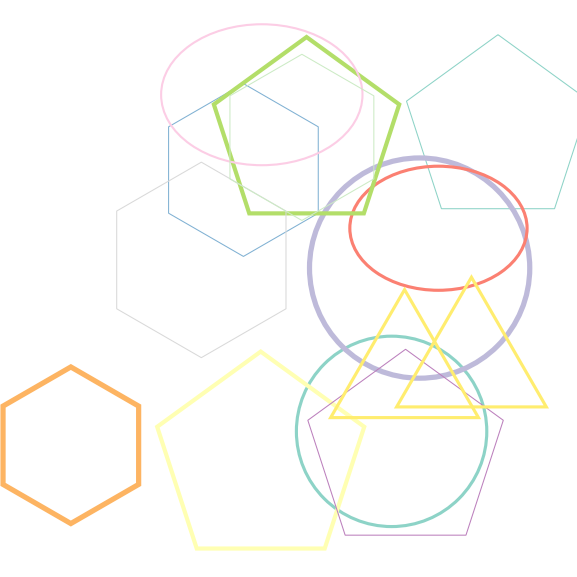[{"shape": "circle", "thickness": 1.5, "radius": 0.82, "center": [0.678, 0.252]}, {"shape": "pentagon", "thickness": 0.5, "radius": 0.83, "center": [0.862, 0.772]}, {"shape": "pentagon", "thickness": 2, "radius": 0.94, "center": [0.451, 0.202]}, {"shape": "circle", "thickness": 2.5, "radius": 0.95, "center": [0.727, 0.535]}, {"shape": "oval", "thickness": 1.5, "radius": 0.77, "center": [0.759, 0.604]}, {"shape": "hexagon", "thickness": 0.5, "radius": 0.75, "center": [0.422, 0.705]}, {"shape": "hexagon", "thickness": 2.5, "radius": 0.68, "center": [0.123, 0.228]}, {"shape": "pentagon", "thickness": 2, "radius": 0.84, "center": [0.531, 0.766]}, {"shape": "oval", "thickness": 1, "radius": 0.87, "center": [0.453, 0.835]}, {"shape": "hexagon", "thickness": 0.5, "radius": 0.85, "center": [0.349, 0.549]}, {"shape": "pentagon", "thickness": 0.5, "radius": 0.89, "center": [0.702, 0.216]}, {"shape": "hexagon", "thickness": 0.5, "radius": 0.72, "center": [0.523, 0.761]}, {"shape": "triangle", "thickness": 1.5, "radius": 0.75, "center": [0.816, 0.369]}, {"shape": "triangle", "thickness": 1.5, "radius": 0.74, "center": [0.701, 0.35]}]